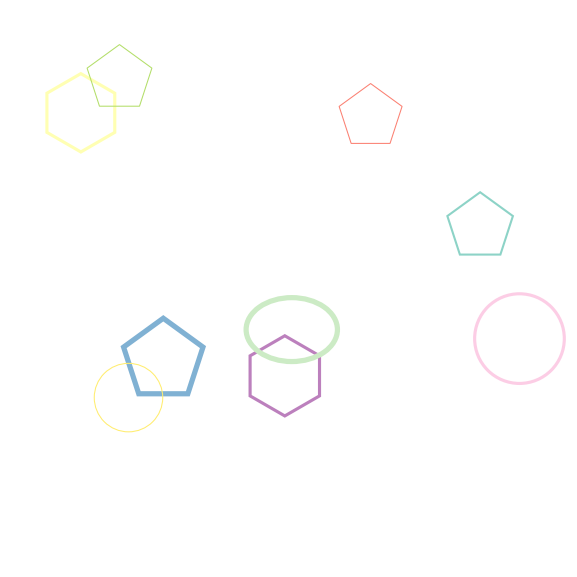[{"shape": "pentagon", "thickness": 1, "radius": 0.3, "center": [0.831, 0.607]}, {"shape": "hexagon", "thickness": 1.5, "radius": 0.34, "center": [0.14, 0.804]}, {"shape": "pentagon", "thickness": 0.5, "radius": 0.29, "center": [0.642, 0.797]}, {"shape": "pentagon", "thickness": 2.5, "radius": 0.36, "center": [0.283, 0.376]}, {"shape": "pentagon", "thickness": 0.5, "radius": 0.29, "center": [0.207, 0.863]}, {"shape": "circle", "thickness": 1.5, "radius": 0.39, "center": [0.9, 0.413]}, {"shape": "hexagon", "thickness": 1.5, "radius": 0.35, "center": [0.493, 0.348]}, {"shape": "oval", "thickness": 2.5, "radius": 0.4, "center": [0.505, 0.428]}, {"shape": "circle", "thickness": 0.5, "radius": 0.3, "center": [0.223, 0.311]}]